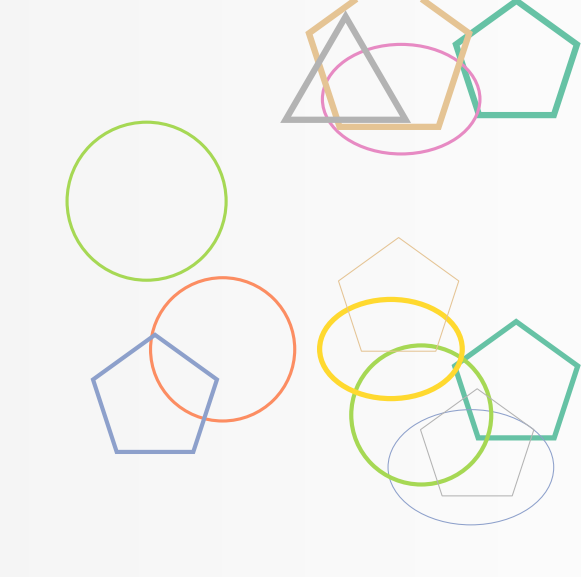[{"shape": "pentagon", "thickness": 2.5, "radius": 0.56, "center": [0.888, 0.331]}, {"shape": "pentagon", "thickness": 3, "radius": 0.55, "center": [0.889, 0.888]}, {"shape": "circle", "thickness": 1.5, "radius": 0.62, "center": [0.383, 0.394]}, {"shape": "pentagon", "thickness": 2, "radius": 0.56, "center": [0.267, 0.307]}, {"shape": "oval", "thickness": 0.5, "radius": 0.71, "center": [0.81, 0.19]}, {"shape": "oval", "thickness": 1.5, "radius": 0.68, "center": [0.69, 0.827]}, {"shape": "circle", "thickness": 1.5, "radius": 0.68, "center": [0.252, 0.651]}, {"shape": "circle", "thickness": 2, "radius": 0.6, "center": [0.725, 0.281]}, {"shape": "oval", "thickness": 2.5, "radius": 0.61, "center": [0.673, 0.395]}, {"shape": "pentagon", "thickness": 3, "radius": 0.72, "center": [0.669, 0.897]}, {"shape": "pentagon", "thickness": 0.5, "radius": 0.54, "center": [0.686, 0.479]}, {"shape": "triangle", "thickness": 3, "radius": 0.6, "center": [0.595, 0.851]}, {"shape": "pentagon", "thickness": 0.5, "radius": 0.51, "center": [0.821, 0.223]}]